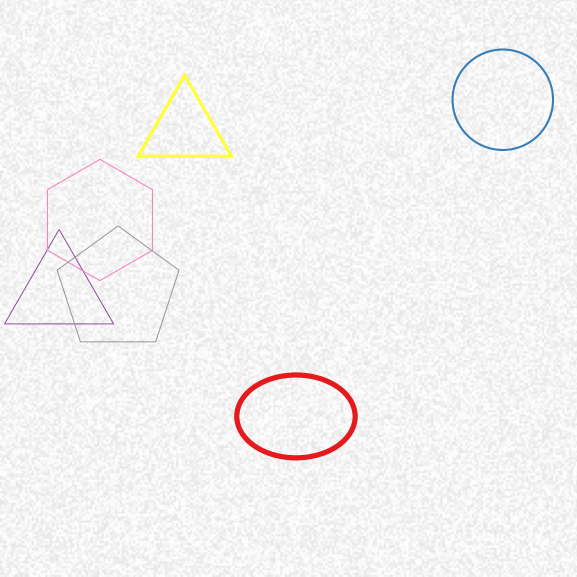[{"shape": "oval", "thickness": 2.5, "radius": 0.51, "center": [0.513, 0.278]}, {"shape": "circle", "thickness": 1, "radius": 0.44, "center": [0.871, 0.826]}, {"shape": "triangle", "thickness": 0.5, "radius": 0.55, "center": [0.102, 0.493]}, {"shape": "triangle", "thickness": 1.5, "radius": 0.47, "center": [0.32, 0.775]}, {"shape": "hexagon", "thickness": 0.5, "radius": 0.53, "center": [0.173, 0.618]}, {"shape": "pentagon", "thickness": 0.5, "radius": 0.55, "center": [0.204, 0.497]}]